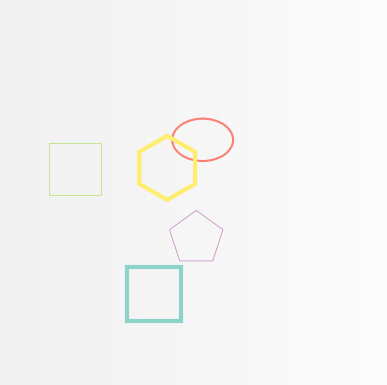[{"shape": "square", "thickness": 3, "radius": 0.35, "center": [0.398, 0.236]}, {"shape": "oval", "thickness": 1.5, "radius": 0.39, "center": [0.523, 0.637]}, {"shape": "square", "thickness": 0.5, "radius": 0.34, "center": [0.194, 0.56]}, {"shape": "pentagon", "thickness": 0.5, "radius": 0.36, "center": [0.506, 0.381]}, {"shape": "hexagon", "thickness": 3, "radius": 0.42, "center": [0.432, 0.564]}]